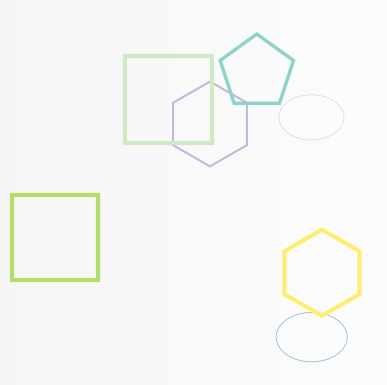[{"shape": "pentagon", "thickness": 2.5, "radius": 0.5, "center": [0.663, 0.812]}, {"shape": "hexagon", "thickness": 1.5, "radius": 0.55, "center": [0.542, 0.678]}, {"shape": "oval", "thickness": 0.5, "radius": 0.46, "center": [0.804, 0.124]}, {"shape": "square", "thickness": 3, "radius": 0.55, "center": [0.141, 0.384]}, {"shape": "oval", "thickness": 0.5, "radius": 0.42, "center": [0.804, 0.695]}, {"shape": "square", "thickness": 3, "radius": 0.56, "center": [0.435, 0.742]}, {"shape": "hexagon", "thickness": 3, "radius": 0.56, "center": [0.831, 0.292]}]